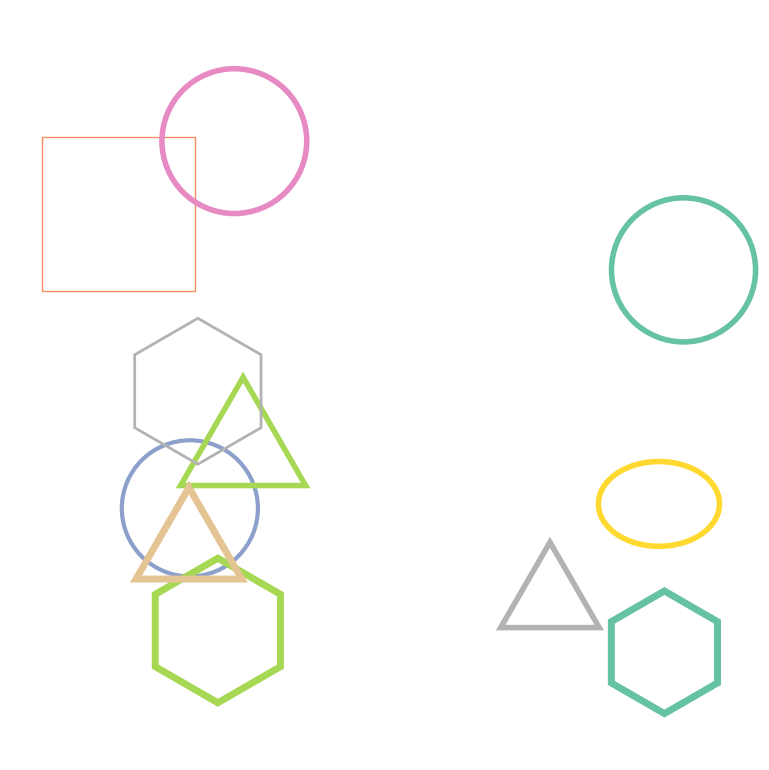[{"shape": "hexagon", "thickness": 2.5, "radius": 0.4, "center": [0.863, 0.153]}, {"shape": "circle", "thickness": 2, "radius": 0.47, "center": [0.888, 0.65]}, {"shape": "square", "thickness": 0.5, "radius": 0.5, "center": [0.154, 0.722]}, {"shape": "circle", "thickness": 1.5, "radius": 0.44, "center": [0.247, 0.34]}, {"shape": "circle", "thickness": 2, "radius": 0.47, "center": [0.304, 0.817]}, {"shape": "hexagon", "thickness": 2.5, "radius": 0.47, "center": [0.283, 0.181]}, {"shape": "triangle", "thickness": 2, "radius": 0.47, "center": [0.316, 0.416]}, {"shape": "oval", "thickness": 2, "radius": 0.39, "center": [0.856, 0.346]}, {"shape": "triangle", "thickness": 2.5, "radius": 0.4, "center": [0.245, 0.288]}, {"shape": "hexagon", "thickness": 1, "radius": 0.47, "center": [0.257, 0.492]}, {"shape": "triangle", "thickness": 2, "radius": 0.37, "center": [0.714, 0.222]}]